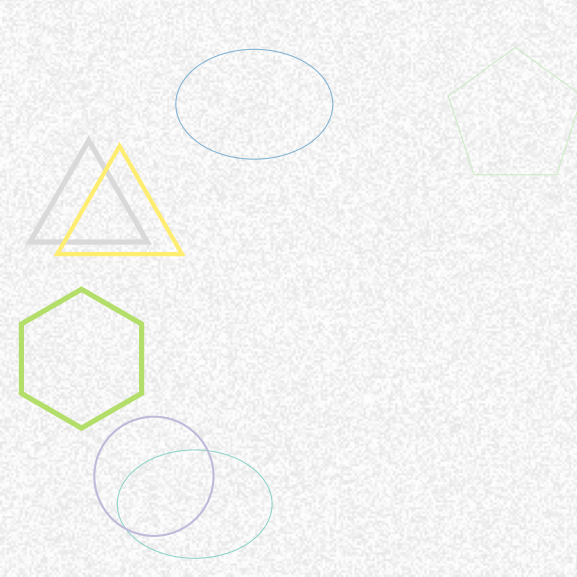[{"shape": "oval", "thickness": 0.5, "radius": 0.67, "center": [0.337, 0.126]}, {"shape": "circle", "thickness": 1, "radius": 0.52, "center": [0.267, 0.174]}, {"shape": "oval", "thickness": 0.5, "radius": 0.68, "center": [0.44, 0.819]}, {"shape": "hexagon", "thickness": 2.5, "radius": 0.6, "center": [0.141, 0.378]}, {"shape": "triangle", "thickness": 2.5, "radius": 0.59, "center": [0.154, 0.639]}, {"shape": "pentagon", "thickness": 0.5, "radius": 0.61, "center": [0.892, 0.795]}, {"shape": "triangle", "thickness": 2, "radius": 0.62, "center": [0.207, 0.621]}]